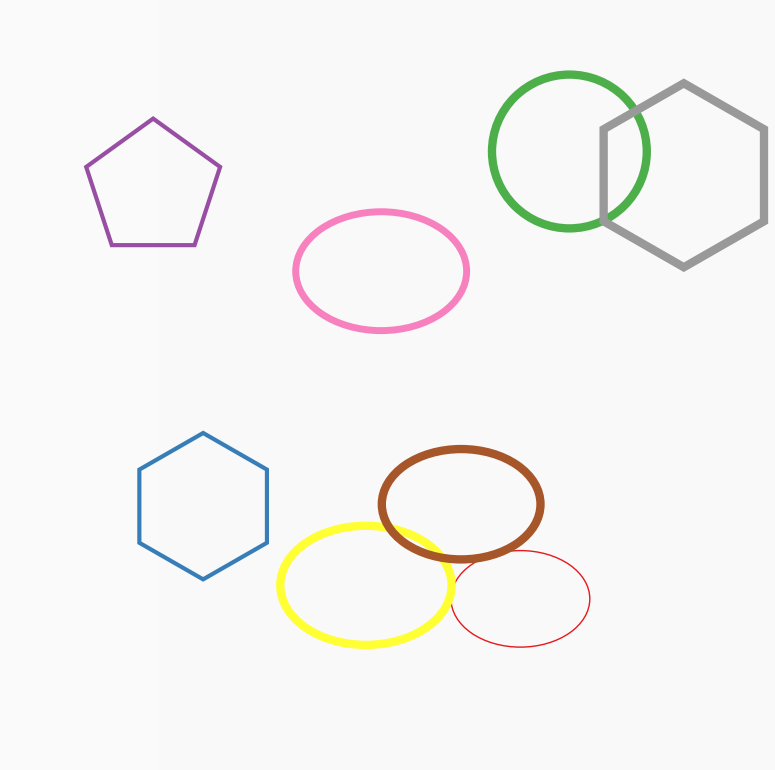[{"shape": "oval", "thickness": 0.5, "radius": 0.45, "center": [0.671, 0.222]}, {"shape": "hexagon", "thickness": 1.5, "radius": 0.48, "center": [0.262, 0.343]}, {"shape": "circle", "thickness": 3, "radius": 0.5, "center": [0.735, 0.803]}, {"shape": "pentagon", "thickness": 1.5, "radius": 0.45, "center": [0.198, 0.755]}, {"shape": "oval", "thickness": 3, "radius": 0.55, "center": [0.472, 0.24]}, {"shape": "oval", "thickness": 3, "radius": 0.51, "center": [0.595, 0.345]}, {"shape": "oval", "thickness": 2.5, "radius": 0.55, "center": [0.492, 0.648]}, {"shape": "hexagon", "thickness": 3, "radius": 0.6, "center": [0.882, 0.772]}]